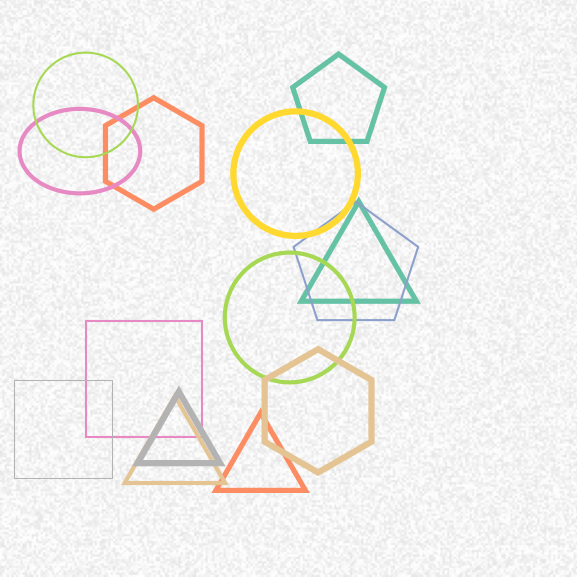[{"shape": "pentagon", "thickness": 2.5, "radius": 0.42, "center": [0.586, 0.822]}, {"shape": "triangle", "thickness": 2.5, "radius": 0.58, "center": [0.621, 0.535]}, {"shape": "triangle", "thickness": 2.5, "radius": 0.45, "center": [0.451, 0.195]}, {"shape": "hexagon", "thickness": 2.5, "radius": 0.48, "center": [0.266, 0.733]}, {"shape": "pentagon", "thickness": 1, "radius": 0.57, "center": [0.616, 0.537]}, {"shape": "square", "thickness": 1, "radius": 0.5, "center": [0.249, 0.343]}, {"shape": "oval", "thickness": 2, "radius": 0.52, "center": [0.138, 0.737]}, {"shape": "circle", "thickness": 2, "radius": 0.56, "center": [0.502, 0.449]}, {"shape": "circle", "thickness": 1, "radius": 0.45, "center": [0.148, 0.817]}, {"shape": "circle", "thickness": 3, "radius": 0.54, "center": [0.512, 0.698]}, {"shape": "hexagon", "thickness": 3, "radius": 0.53, "center": [0.551, 0.288]}, {"shape": "triangle", "thickness": 2, "radius": 0.5, "center": [0.303, 0.213]}, {"shape": "square", "thickness": 0.5, "radius": 0.42, "center": [0.109, 0.256]}, {"shape": "triangle", "thickness": 3, "radius": 0.41, "center": [0.31, 0.238]}]